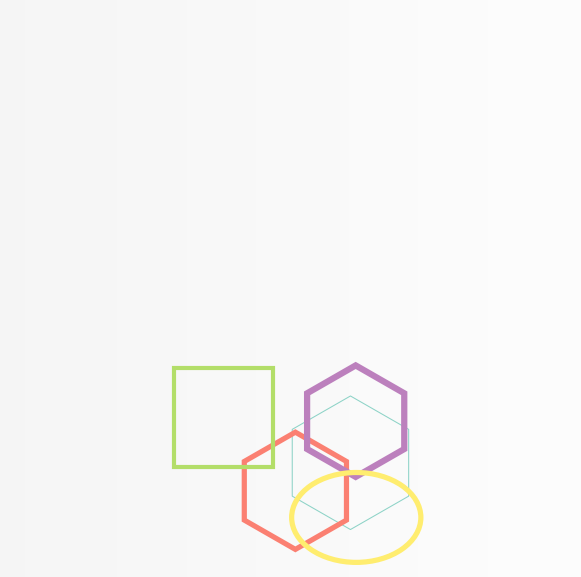[{"shape": "hexagon", "thickness": 0.5, "radius": 0.58, "center": [0.603, 0.198]}, {"shape": "hexagon", "thickness": 2.5, "radius": 0.51, "center": [0.508, 0.149]}, {"shape": "square", "thickness": 2, "radius": 0.43, "center": [0.385, 0.277]}, {"shape": "hexagon", "thickness": 3, "radius": 0.48, "center": [0.612, 0.27]}, {"shape": "oval", "thickness": 2.5, "radius": 0.56, "center": [0.613, 0.103]}]